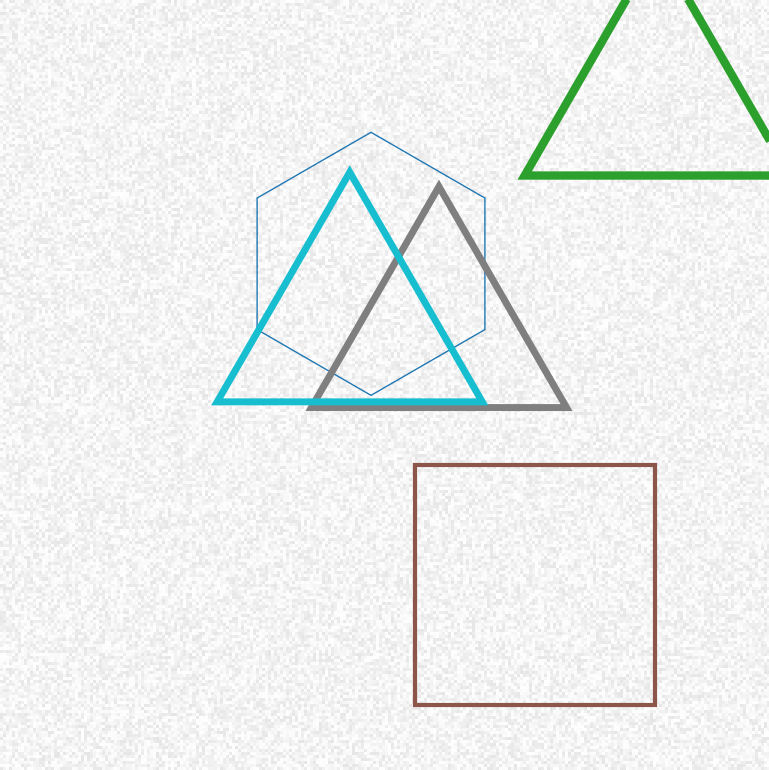[{"shape": "hexagon", "thickness": 0.5, "radius": 0.85, "center": [0.482, 0.657]}, {"shape": "triangle", "thickness": 3, "radius": 0.99, "center": [0.854, 0.871]}, {"shape": "square", "thickness": 1.5, "radius": 0.78, "center": [0.695, 0.241]}, {"shape": "triangle", "thickness": 2.5, "radius": 0.96, "center": [0.57, 0.566]}, {"shape": "triangle", "thickness": 2.5, "radius": 0.99, "center": [0.454, 0.578]}]